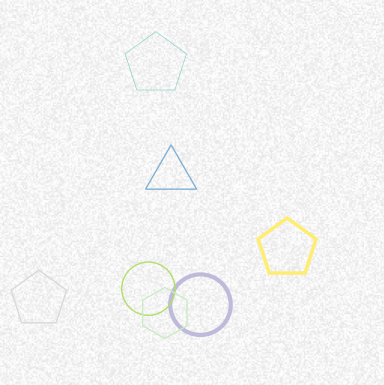[{"shape": "pentagon", "thickness": 0.5, "radius": 0.42, "center": [0.405, 0.834]}, {"shape": "circle", "thickness": 3, "radius": 0.39, "center": [0.521, 0.209]}, {"shape": "triangle", "thickness": 1, "radius": 0.38, "center": [0.444, 0.547]}, {"shape": "circle", "thickness": 1, "radius": 0.35, "center": [0.385, 0.25]}, {"shape": "pentagon", "thickness": 1, "radius": 0.38, "center": [0.101, 0.223]}, {"shape": "hexagon", "thickness": 1, "radius": 0.33, "center": [0.428, 0.187]}, {"shape": "pentagon", "thickness": 2.5, "radius": 0.4, "center": [0.746, 0.355]}]